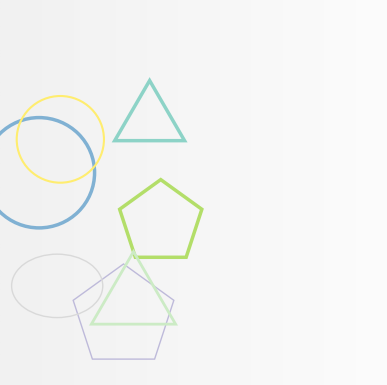[{"shape": "triangle", "thickness": 2.5, "radius": 0.52, "center": [0.386, 0.687]}, {"shape": "pentagon", "thickness": 1, "radius": 0.68, "center": [0.319, 0.178]}, {"shape": "circle", "thickness": 2.5, "radius": 0.72, "center": [0.101, 0.551]}, {"shape": "pentagon", "thickness": 2.5, "radius": 0.56, "center": [0.415, 0.422]}, {"shape": "oval", "thickness": 1, "radius": 0.59, "center": [0.148, 0.257]}, {"shape": "triangle", "thickness": 2, "radius": 0.63, "center": [0.344, 0.221]}, {"shape": "circle", "thickness": 1.5, "radius": 0.56, "center": [0.156, 0.638]}]